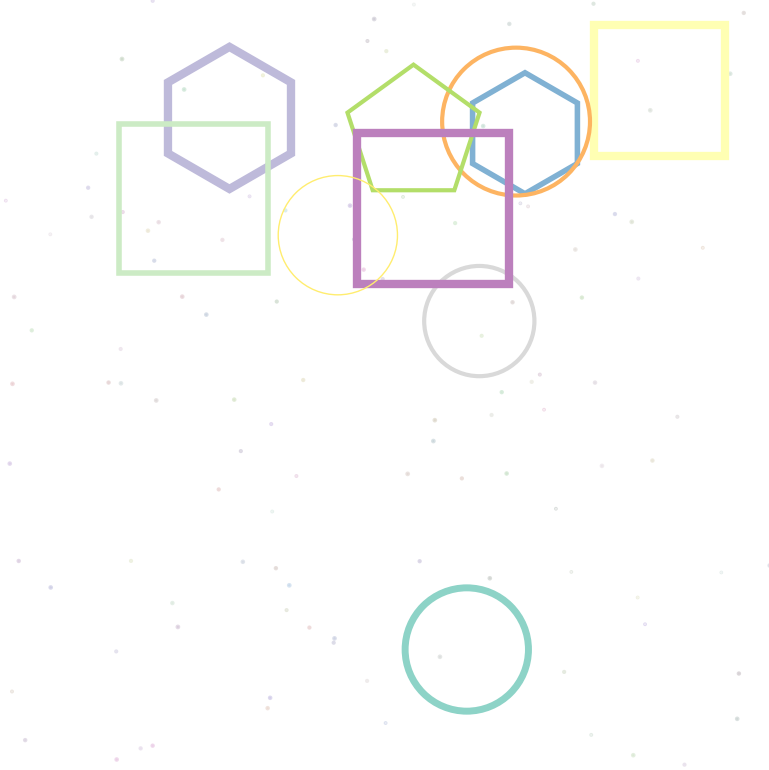[{"shape": "circle", "thickness": 2.5, "radius": 0.4, "center": [0.606, 0.156]}, {"shape": "square", "thickness": 3, "radius": 0.43, "center": [0.856, 0.883]}, {"shape": "hexagon", "thickness": 3, "radius": 0.46, "center": [0.298, 0.847]}, {"shape": "hexagon", "thickness": 2, "radius": 0.39, "center": [0.682, 0.827]}, {"shape": "circle", "thickness": 1.5, "radius": 0.48, "center": [0.67, 0.842]}, {"shape": "pentagon", "thickness": 1.5, "radius": 0.45, "center": [0.537, 0.826]}, {"shape": "circle", "thickness": 1.5, "radius": 0.36, "center": [0.622, 0.583]}, {"shape": "square", "thickness": 3, "radius": 0.49, "center": [0.562, 0.729]}, {"shape": "square", "thickness": 2, "radius": 0.48, "center": [0.251, 0.742]}, {"shape": "circle", "thickness": 0.5, "radius": 0.39, "center": [0.439, 0.695]}]